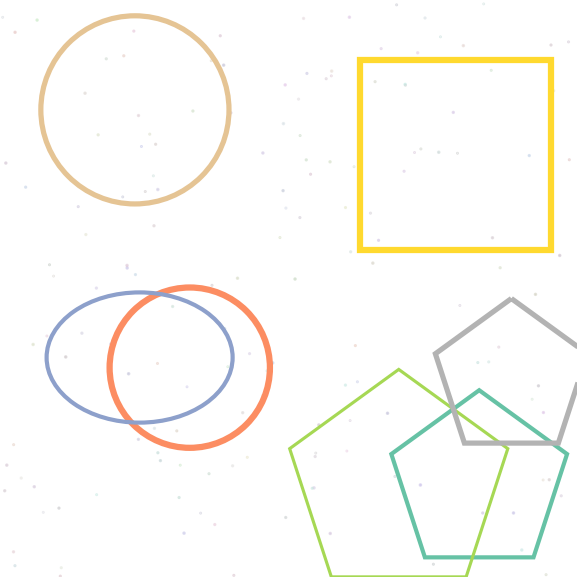[{"shape": "pentagon", "thickness": 2, "radius": 0.8, "center": [0.83, 0.163]}, {"shape": "circle", "thickness": 3, "radius": 0.69, "center": [0.329, 0.362]}, {"shape": "oval", "thickness": 2, "radius": 0.81, "center": [0.242, 0.38]}, {"shape": "pentagon", "thickness": 1.5, "radius": 0.99, "center": [0.69, 0.161]}, {"shape": "square", "thickness": 3, "radius": 0.82, "center": [0.789, 0.73]}, {"shape": "circle", "thickness": 2.5, "radius": 0.81, "center": [0.234, 0.809]}, {"shape": "pentagon", "thickness": 2.5, "radius": 0.69, "center": [0.885, 0.344]}]